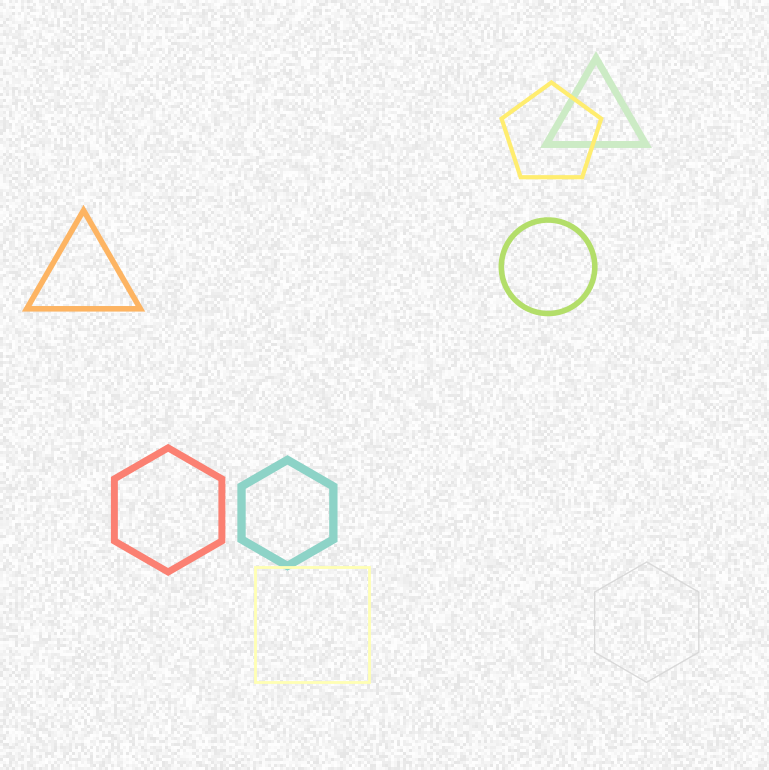[{"shape": "hexagon", "thickness": 3, "radius": 0.34, "center": [0.373, 0.334]}, {"shape": "square", "thickness": 1, "radius": 0.37, "center": [0.405, 0.189]}, {"shape": "hexagon", "thickness": 2.5, "radius": 0.4, "center": [0.218, 0.338]}, {"shape": "triangle", "thickness": 2, "radius": 0.43, "center": [0.109, 0.642]}, {"shape": "circle", "thickness": 2, "radius": 0.3, "center": [0.712, 0.654]}, {"shape": "hexagon", "thickness": 0.5, "radius": 0.39, "center": [0.84, 0.192]}, {"shape": "triangle", "thickness": 2.5, "radius": 0.37, "center": [0.774, 0.85]}, {"shape": "pentagon", "thickness": 1.5, "radius": 0.34, "center": [0.716, 0.825]}]